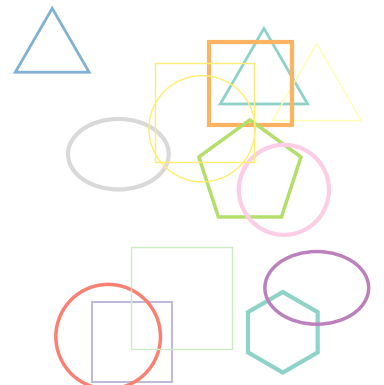[{"shape": "triangle", "thickness": 2, "radius": 0.65, "center": [0.686, 0.795]}, {"shape": "hexagon", "thickness": 3, "radius": 0.52, "center": [0.735, 0.137]}, {"shape": "triangle", "thickness": 1, "radius": 0.67, "center": [0.823, 0.753]}, {"shape": "square", "thickness": 1.5, "radius": 0.52, "center": [0.343, 0.112]}, {"shape": "circle", "thickness": 2.5, "radius": 0.68, "center": [0.281, 0.125]}, {"shape": "triangle", "thickness": 2, "radius": 0.55, "center": [0.136, 0.868]}, {"shape": "square", "thickness": 3, "radius": 0.54, "center": [0.651, 0.784]}, {"shape": "pentagon", "thickness": 2.5, "radius": 0.7, "center": [0.649, 0.549]}, {"shape": "circle", "thickness": 3, "radius": 0.58, "center": [0.737, 0.507]}, {"shape": "oval", "thickness": 3, "radius": 0.65, "center": [0.307, 0.599]}, {"shape": "oval", "thickness": 2.5, "radius": 0.67, "center": [0.823, 0.252]}, {"shape": "square", "thickness": 1, "radius": 0.66, "center": [0.472, 0.226]}, {"shape": "circle", "thickness": 1, "radius": 0.69, "center": [0.525, 0.666]}, {"shape": "square", "thickness": 1, "radius": 0.64, "center": [0.532, 0.707]}]